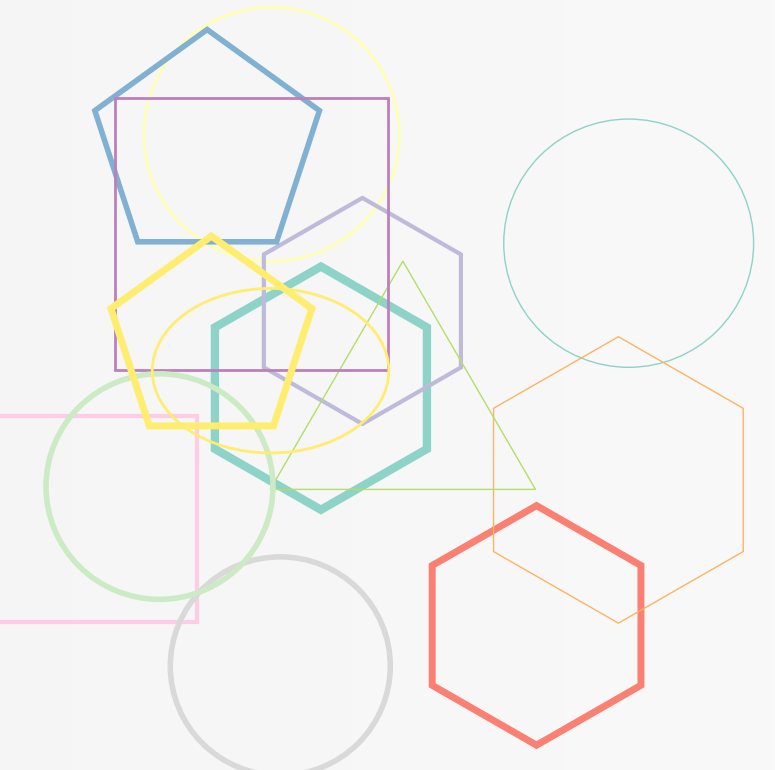[{"shape": "hexagon", "thickness": 3, "radius": 0.79, "center": [0.414, 0.496]}, {"shape": "circle", "thickness": 0.5, "radius": 0.81, "center": [0.811, 0.684]}, {"shape": "circle", "thickness": 1, "radius": 0.82, "center": [0.35, 0.826]}, {"shape": "hexagon", "thickness": 1.5, "radius": 0.73, "center": [0.468, 0.596]}, {"shape": "hexagon", "thickness": 2.5, "radius": 0.78, "center": [0.692, 0.188]}, {"shape": "pentagon", "thickness": 2, "radius": 0.76, "center": [0.267, 0.809]}, {"shape": "hexagon", "thickness": 0.5, "radius": 0.93, "center": [0.798, 0.377]}, {"shape": "triangle", "thickness": 0.5, "radius": 0.99, "center": [0.52, 0.463]}, {"shape": "square", "thickness": 1.5, "radius": 0.67, "center": [0.12, 0.326]}, {"shape": "circle", "thickness": 2, "radius": 0.71, "center": [0.362, 0.135]}, {"shape": "square", "thickness": 1, "radius": 0.88, "center": [0.324, 0.696]}, {"shape": "circle", "thickness": 2, "radius": 0.73, "center": [0.206, 0.368]}, {"shape": "pentagon", "thickness": 2.5, "radius": 0.68, "center": [0.273, 0.557]}, {"shape": "oval", "thickness": 1, "radius": 0.76, "center": [0.349, 0.519]}]